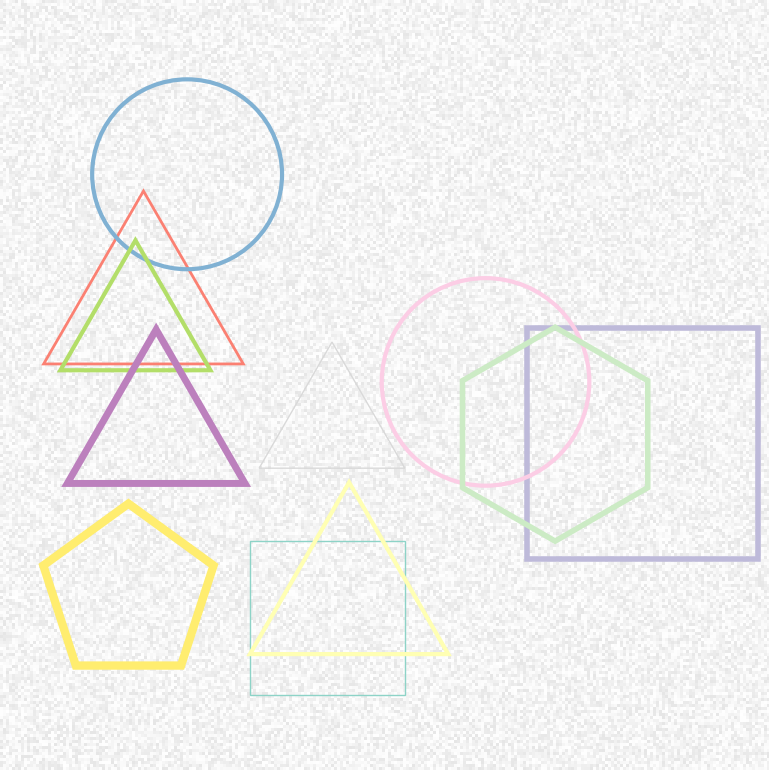[{"shape": "square", "thickness": 0.5, "radius": 0.5, "center": [0.425, 0.198]}, {"shape": "triangle", "thickness": 1.5, "radius": 0.74, "center": [0.453, 0.225]}, {"shape": "square", "thickness": 2, "radius": 0.75, "center": [0.834, 0.424]}, {"shape": "triangle", "thickness": 1, "radius": 0.75, "center": [0.186, 0.602]}, {"shape": "circle", "thickness": 1.5, "radius": 0.62, "center": [0.243, 0.774]}, {"shape": "triangle", "thickness": 1.5, "radius": 0.56, "center": [0.176, 0.575]}, {"shape": "circle", "thickness": 1.5, "radius": 0.67, "center": [0.631, 0.504]}, {"shape": "triangle", "thickness": 0.5, "radius": 0.55, "center": [0.431, 0.447]}, {"shape": "triangle", "thickness": 2.5, "radius": 0.67, "center": [0.203, 0.439]}, {"shape": "hexagon", "thickness": 2, "radius": 0.69, "center": [0.721, 0.436]}, {"shape": "pentagon", "thickness": 3, "radius": 0.58, "center": [0.167, 0.23]}]